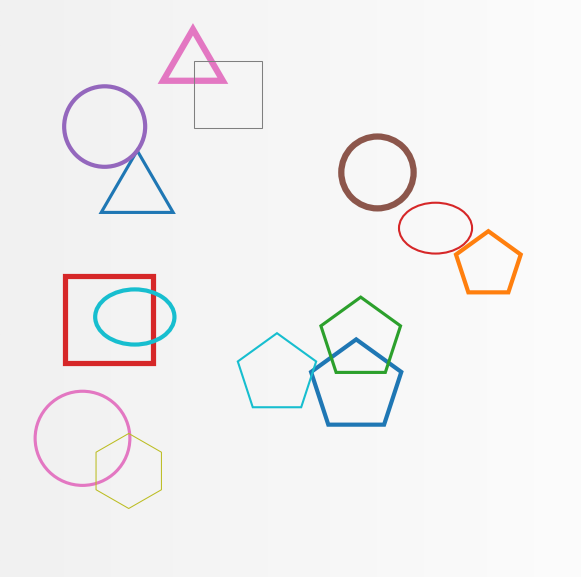[{"shape": "triangle", "thickness": 1.5, "radius": 0.36, "center": [0.236, 0.667]}, {"shape": "pentagon", "thickness": 2, "radius": 0.41, "center": [0.613, 0.33]}, {"shape": "pentagon", "thickness": 2, "radius": 0.29, "center": [0.84, 0.54]}, {"shape": "pentagon", "thickness": 1.5, "radius": 0.36, "center": [0.621, 0.413]}, {"shape": "square", "thickness": 2.5, "radius": 0.38, "center": [0.187, 0.446]}, {"shape": "oval", "thickness": 1, "radius": 0.31, "center": [0.749, 0.604]}, {"shape": "circle", "thickness": 2, "radius": 0.35, "center": [0.18, 0.78]}, {"shape": "circle", "thickness": 3, "radius": 0.31, "center": [0.649, 0.701]}, {"shape": "triangle", "thickness": 3, "radius": 0.3, "center": [0.332, 0.889]}, {"shape": "circle", "thickness": 1.5, "radius": 0.41, "center": [0.142, 0.24]}, {"shape": "square", "thickness": 0.5, "radius": 0.29, "center": [0.393, 0.835]}, {"shape": "hexagon", "thickness": 0.5, "radius": 0.32, "center": [0.221, 0.184]}, {"shape": "oval", "thickness": 2, "radius": 0.34, "center": [0.232, 0.45]}, {"shape": "pentagon", "thickness": 1, "radius": 0.35, "center": [0.477, 0.351]}]